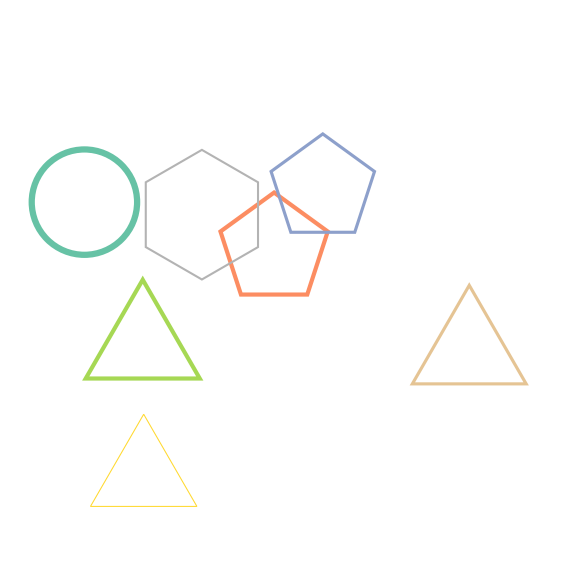[{"shape": "circle", "thickness": 3, "radius": 0.46, "center": [0.146, 0.649]}, {"shape": "pentagon", "thickness": 2, "radius": 0.49, "center": [0.475, 0.568]}, {"shape": "pentagon", "thickness": 1.5, "radius": 0.47, "center": [0.559, 0.673]}, {"shape": "triangle", "thickness": 2, "radius": 0.57, "center": [0.247, 0.401]}, {"shape": "triangle", "thickness": 0.5, "radius": 0.53, "center": [0.249, 0.175]}, {"shape": "triangle", "thickness": 1.5, "radius": 0.57, "center": [0.813, 0.391]}, {"shape": "hexagon", "thickness": 1, "radius": 0.56, "center": [0.35, 0.627]}]